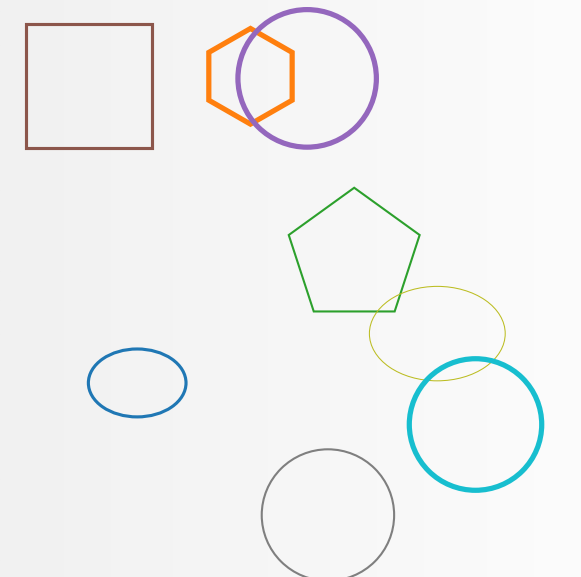[{"shape": "oval", "thickness": 1.5, "radius": 0.42, "center": [0.236, 0.336]}, {"shape": "hexagon", "thickness": 2.5, "radius": 0.41, "center": [0.431, 0.867]}, {"shape": "pentagon", "thickness": 1, "radius": 0.59, "center": [0.609, 0.556]}, {"shape": "circle", "thickness": 2.5, "radius": 0.6, "center": [0.528, 0.863]}, {"shape": "square", "thickness": 1.5, "radius": 0.54, "center": [0.153, 0.851]}, {"shape": "circle", "thickness": 1, "radius": 0.57, "center": [0.564, 0.107]}, {"shape": "oval", "thickness": 0.5, "radius": 0.58, "center": [0.752, 0.421]}, {"shape": "circle", "thickness": 2.5, "radius": 0.57, "center": [0.818, 0.264]}]